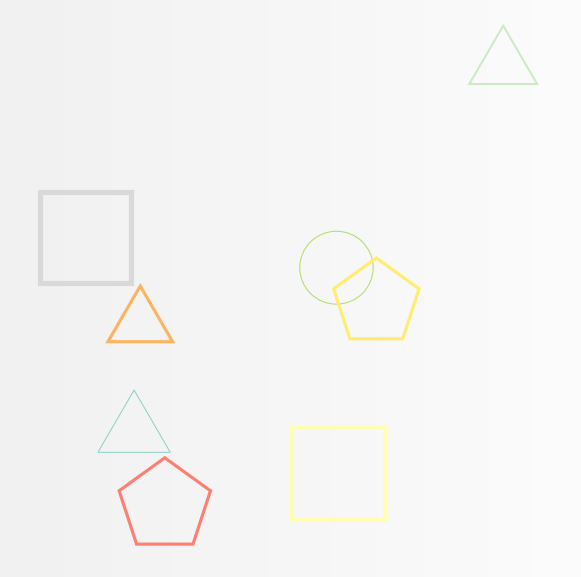[{"shape": "triangle", "thickness": 0.5, "radius": 0.36, "center": [0.231, 0.252]}, {"shape": "square", "thickness": 2, "radius": 0.4, "center": [0.582, 0.179]}, {"shape": "pentagon", "thickness": 1.5, "radius": 0.41, "center": [0.284, 0.124]}, {"shape": "triangle", "thickness": 1.5, "radius": 0.32, "center": [0.241, 0.44]}, {"shape": "circle", "thickness": 0.5, "radius": 0.32, "center": [0.579, 0.536]}, {"shape": "square", "thickness": 2.5, "radius": 0.39, "center": [0.147, 0.588]}, {"shape": "triangle", "thickness": 1, "radius": 0.34, "center": [0.866, 0.887]}, {"shape": "pentagon", "thickness": 1.5, "radius": 0.39, "center": [0.647, 0.475]}]